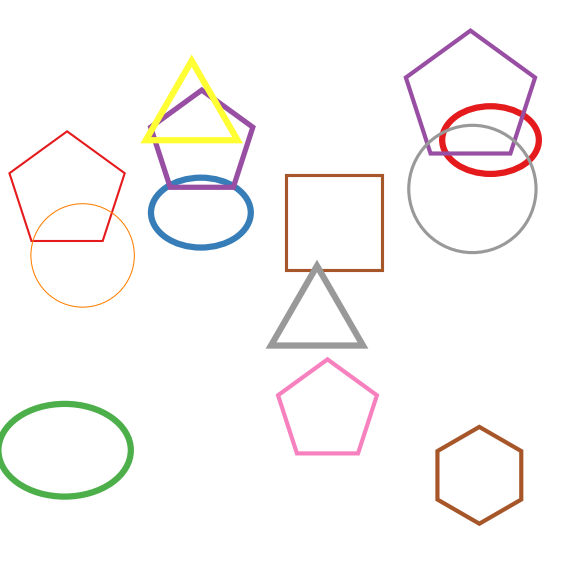[{"shape": "pentagon", "thickness": 1, "radius": 0.52, "center": [0.116, 0.667]}, {"shape": "oval", "thickness": 3, "radius": 0.42, "center": [0.849, 0.757]}, {"shape": "oval", "thickness": 3, "radius": 0.43, "center": [0.348, 0.631]}, {"shape": "oval", "thickness": 3, "radius": 0.57, "center": [0.112, 0.22]}, {"shape": "pentagon", "thickness": 2, "radius": 0.59, "center": [0.815, 0.828]}, {"shape": "pentagon", "thickness": 2.5, "radius": 0.47, "center": [0.349, 0.75]}, {"shape": "circle", "thickness": 0.5, "radius": 0.45, "center": [0.143, 0.557]}, {"shape": "triangle", "thickness": 3, "radius": 0.46, "center": [0.332, 0.802]}, {"shape": "hexagon", "thickness": 2, "radius": 0.42, "center": [0.83, 0.176]}, {"shape": "square", "thickness": 1.5, "radius": 0.41, "center": [0.579, 0.613]}, {"shape": "pentagon", "thickness": 2, "radius": 0.45, "center": [0.567, 0.287]}, {"shape": "circle", "thickness": 1.5, "radius": 0.55, "center": [0.818, 0.672]}, {"shape": "triangle", "thickness": 3, "radius": 0.46, "center": [0.549, 0.447]}]